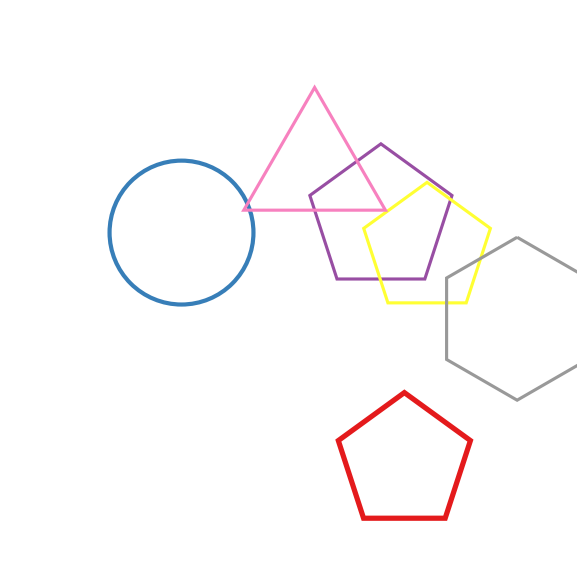[{"shape": "pentagon", "thickness": 2.5, "radius": 0.6, "center": [0.7, 0.199]}, {"shape": "circle", "thickness": 2, "radius": 0.62, "center": [0.314, 0.596]}, {"shape": "pentagon", "thickness": 1.5, "radius": 0.65, "center": [0.66, 0.621]}, {"shape": "pentagon", "thickness": 1.5, "radius": 0.58, "center": [0.739, 0.568]}, {"shape": "triangle", "thickness": 1.5, "radius": 0.71, "center": [0.545, 0.706]}, {"shape": "hexagon", "thickness": 1.5, "radius": 0.71, "center": [0.895, 0.447]}]